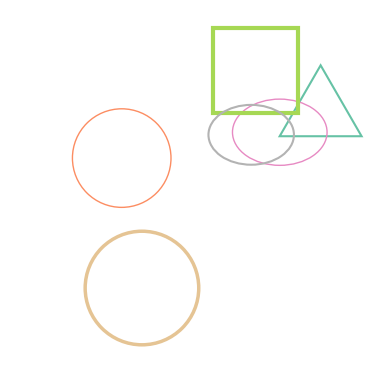[{"shape": "triangle", "thickness": 1.5, "radius": 0.61, "center": [0.833, 0.708]}, {"shape": "circle", "thickness": 1, "radius": 0.64, "center": [0.316, 0.589]}, {"shape": "oval", "thickness": 1, "radius": 0.61, "center": [0.727, 0.657]}, {"shape": "square", "thickness": 3, "radius": 0.55, "center": [0.663, 0.817]}, {"shape": "circle", "thickness": 2.5, "radius": 0.74, "center": [0.369, 0.252]}, {"shape": "oval", "thickness": 1.5, "radius": 0.56, "center": [0.652, 0.65]}]